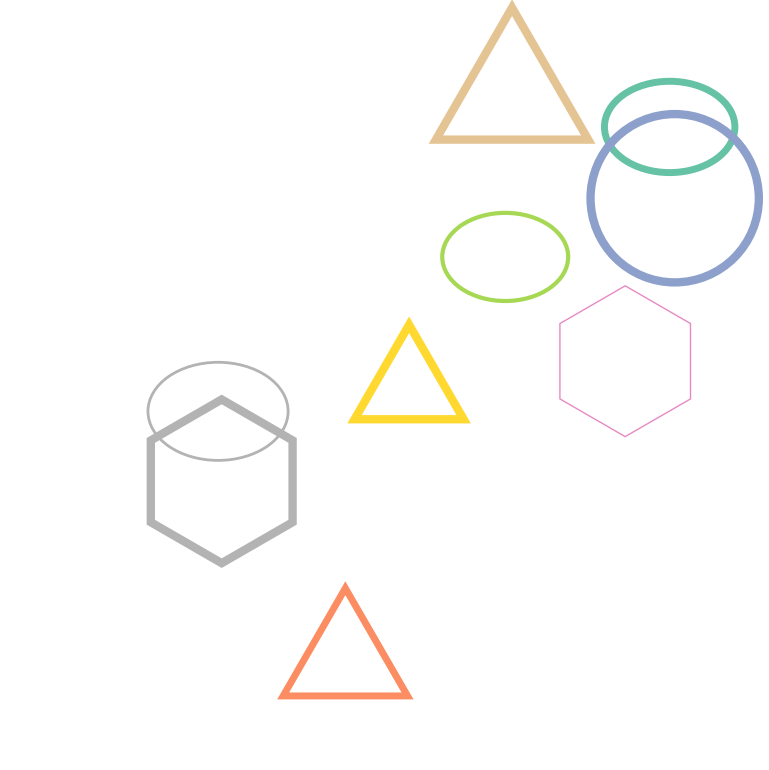[{"shape": "oval", "thickness": 2.5, "radius": 0.42, "center": [0.87, 0.835]}, {"shape": "triangle", "thickness": 2.5, "radius": 0.47, "center": [0.449, 0.143]}, {"shape": "circle", "thickness": 3, "radius": 0.55, "center": [0.876, 0.743]}, {"shape": "hexagon", "thickness": 0.5, "radius": 0.49, "center": [0.812, 0.531]}, {"shape": "oval", "thickness": 1.5, "radius": 0.41, "center": [0.656, 0.666]}, {"shape": "triangle", "thickness": 3, "radius": 0.41, "center": [0.531, 0.496]}, {"shape": "triangle", "thickness": 3, "radius": 0.57, "center": [0.665, 0.876]}, {"shape": "hexagon", "thickness": 3, "radius": 0.53, "center": [0.288, 0.375]}, {"shape": "oval", "thickness": 1, "radius": 0.46, "center": [0.283, 0.466]}]